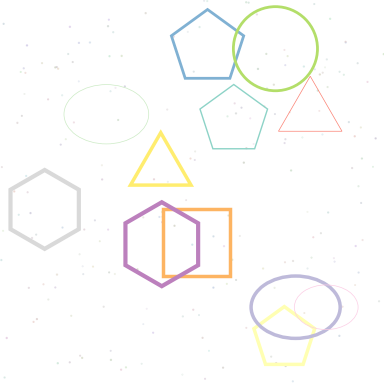[{"shape": "pentagon", "thickness": 1, "radius": 0.46, "center": [0.607, 0.688]}, {"shape": "pentagon", "thickness": 2.5, "radius": 0.41, "center": [0.738, 0.121]}, {"shape": "oval", "thickness": 2.5, "radius": 0.58, "center": [0.768, 0.202]}, {"shape": "triangle", "thickness": 0.5, "radius": 0.48, "center": [0.806, 0.707]}, {"shape": "pentagon", "thickness": 2, "radius": 0.49, "center": [0.539, 0.877]}, {"shape": "square", "thickness": 2.5, "radius": 0.43, "center": [0.51, 0.37]}, {"shape": "circle", "thickness": 2, "radius": 0.55, "center": [0.715, 0.874]}, {"shape": "oval", "thickness": 0.5, "radius": 0.41, "center": [0.847, 0.202]}, {"shape": "hexagon", "thickness": 3, "radius": 0.51, "center": [0.116, 0.456]}, {"shape": "hexagon", "thickness": 3, "radius": 0.55, "center": [0.42, 0.366]}, {"shape": "oval", "thickness": 0.5, "radius": 0.55, "center": [0.276, 0.703]}, {"shape": "triangle", "thickness": 2.5, "radius": 0.45, "center": [0.418, 0.565]}]